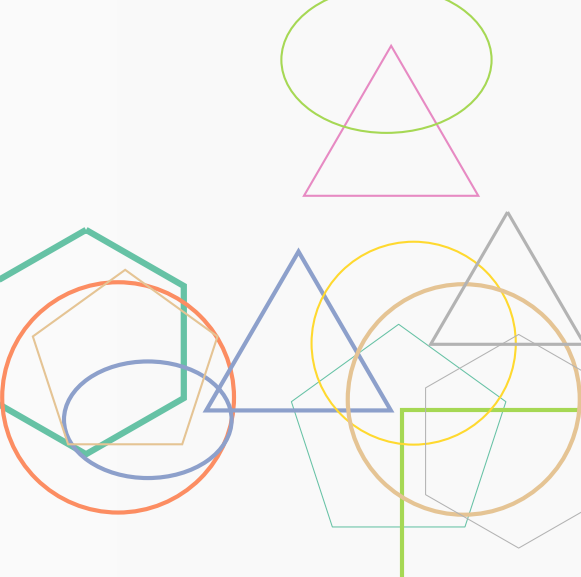[{"shape": "hexagon", "thickness": 3, "radius": 0.97, "center": [0.148, 0.407]}, {"shape": "pentagon", "thickness": 0.5, "radius": 0.97, "center": [0.686, 0.244]}, {"shape": "circle", "thickness": 2, "radius": 1.0, "center": [0.203, 0.311]}, {"shape": "triangle", "thickness": 2, "radius": 0.92, "center": [0.514, 0.38]}, {"shape": "oval", "thickness": 2, "radius": 0.72, "center": [0.254, 0.272]}, {"shape": "triangle", "thickness": 1, "radius": 0.87, "center": [0.673, 0.747]}, {"shape": "square", "thickness": 2, "radius": 0.88, "center": [0.867, 0.114]}, {"shape": "oval", "thickness": 1, "radius": 0.9, "center": [0.665, 0.896]}, {"shape": "circle", "thickness": 1, "radius": 0.88, "center": [0.712, 0.405]}, {"shape": "circle", "thickness": 2, "radius": 1.0, "center": [0.798, 0.307]}, {"shape": "pentagon", "thickness": 1, "radius": 0.84, "center": [0.215, 0.365]}, {"shape": "hexagon", "thickness": 0.5, "radius": 0.92, "center": [0.892, 0.235]}, {"shape": "triangle", "thickness": 1.5, "radius": 0.76, "center": [0.873, 0.479]}]